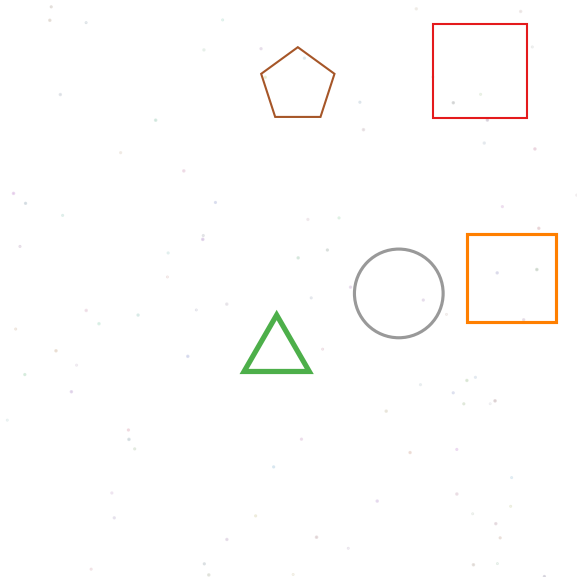[{"shape": "square", "thickness": 1, "radius": 0.41, "center": [0.832, 0.877]}, {"shape": "triangle", "thickness": 2.5, "radius": 0.33, "center": [0.479, 0.388]}, {"shape": "square", "thickness": 1.5, "radius": 0.38, "center": [0.886, 0.517]}, {"shape": "pentagon", "thickness": 1, "radius": 0.33, "center": [0.516, 0.851]}, {"shape": "circle", "thickness": 1.5, "radius": 0.38, "center": [0.691, 0.491]}]